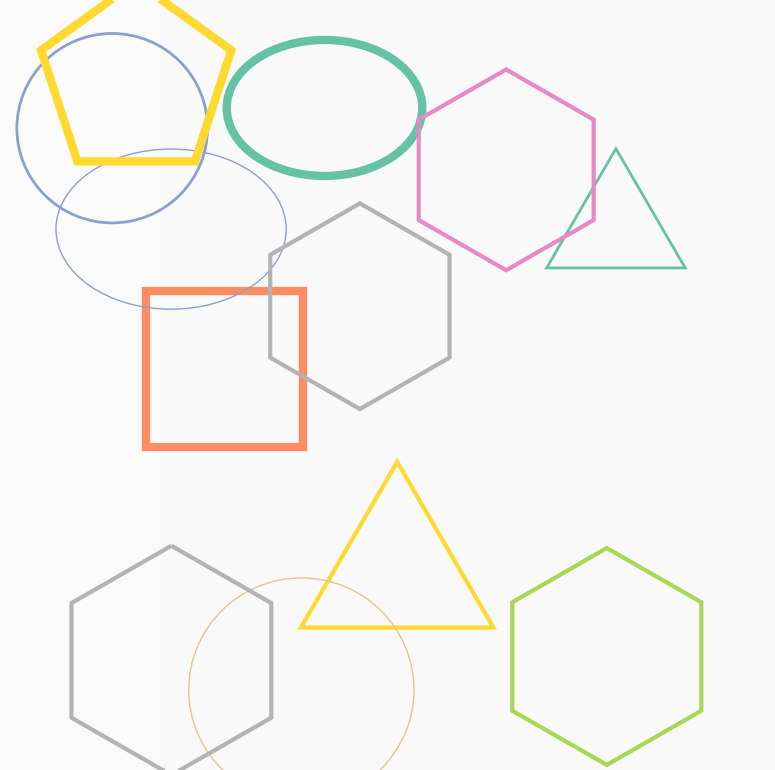[{"shape": "oval", "thickness": 3, "radius": 0.63, "center": [0.419, 0.86]}, {"shape": "triangle", "thickness": 1, "radius": 0.52, "center": [0.795, 0.704]}, {"shape": "square", "thickness": 3, "radius": 0.51, "center": [0.289, 0.521]}, {"shape": "oval", "thickness": 0.5, "radius": 0.74, "center": [0.221, 0.702]}, {"shape": "circle", "thickness": 1, "radius": 0.61, "center": [0.145, 0.834]}, {"shape": "hexagon", "thickness": 1.5, "radius": 0.65, "center": [0.653, 0.779]}, {"shape": "hexagon", "thickness": 1.5, "radius": 0.7, "center": [0.783, 0.147]}, {"shape": "triangle", "thickness": 1.5, "radius": 0.72, "center": [0.512, 0.257]}, {"shape": "pentagon", "thickness": 3, "radius": 0.65, "center": [0.176, 0.895]}, {"shape": "circle", "thickness": 0.5, "radius": 0.73, "center": [0.389, 0.104]}, {"shape": "hexagon", "thickness": 1.5, "radius": 0.74, "center": [0.221, 0.142]}, {"shape": "hexagon", "thickness": 1.5, "radius": 0.67, "center": [0.464, 0.602]}]